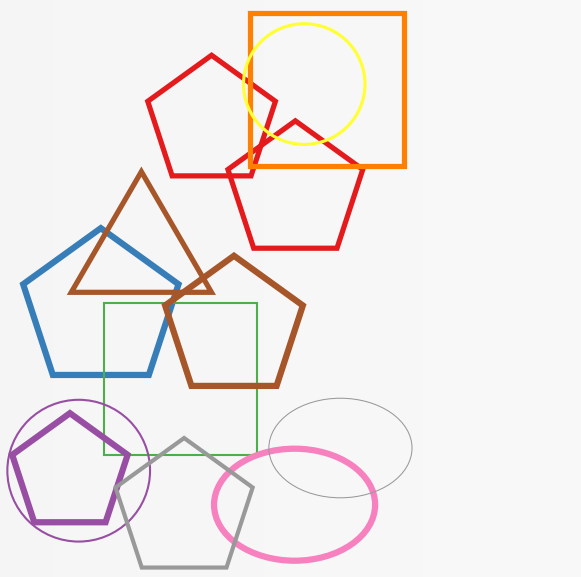[{"shape": "pentagon", "thickness": 2.5, "radius": 0.58, "center": [0.364, 0.788]}, {"shape": "pentagon", "thickness": 2.5, "radius": 0.61, "center": [0.508, 0.668]}, {"shape": "pentagon", "thickness": 3, "radius": 0.7, "center": [0.173, 0.464]}, {"shape": "square", "thickness": 1, "radius": 0.66, "center": [0.31, 0.342]}, {"shape": "circle", "thickness": 1, "radius": 0.61, "center": [0.135, 0.184]}, {"shape": "pentagon", "thickness": 3, "radius": 0.52, "center": [0.12, 0.179]}, {"shape": "square", "thickness": 2.5, "radius": 0.66, "center": [0.563, 0.844]}, {"shape": "circle", "thickness": 1.5, "radius": 0.52, "center": [0.523, 0.854]}, {"shape": "triangle", "thickness": 2.5, "radius": 0.7, "center": [0.243, 0.563]}, {"shape": "pentagon", "thickness": 3, "radius": 0.62, "center": [0.403, 0.432]}, {"shape": "oval", "thickness": 3, "radius": 0.69, "center": [0.507, 0.125]}, {"shape": "pentagon", "thickness": 2, "radius": 0.62, "center": [0.317, 0.117]}, {"shape": "oval", "thickness": 0.5, "radius": 0.62, "center": [0.586, 0.223]}]